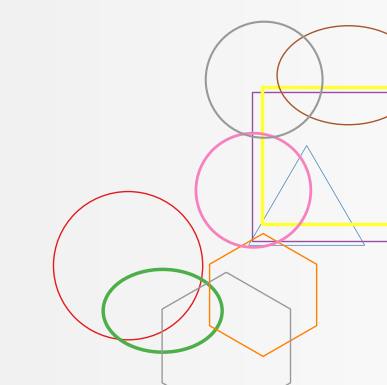[{"shape": "circle", "thickness": 1, "radius": 0.96, "center": [0.331, 0.31]}, {"shape": "triangle", "thickness": 0.5, "radius": 0.86, "center": [0.791, 0.449]}, {"shape": "oval", "thickness": 2.5, "radius": 0.77, "center": [0.42, 0.193]}, {"shape": "square", "thickness": 1, "radius": 0.97, "center": [0.843, 0.567]}, {"shape": "hexagon", "thickness": 1, "radius": 0.8, "center": [0.679, 0.234]}, {"shape": "square", "thickness": 2.5, "radius": 0.89, "center": [0.856, 0.597]}, {"shape": "oval", "thickness": 1, "radius": 0.92, "center": [0.899, 0.805]}, {"shape": "circle", "thickness": 2, "radius": 0.74, "center": [0.654, 0.506]}, {"shape": "circle", "thickness": 1.5, "radius": 0.75, "center": [0.682, 0.793]}, {"shape": "hexagon", "thickness": 1, "radius": 0.96, "center": [0.584, 0.101]}]